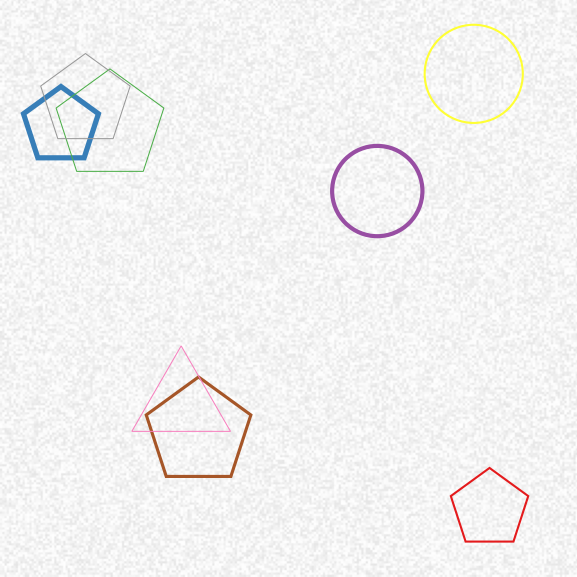[{"shape": "pentagon", "thickness": 1, "radius": 0.35, "center": [0.848, 0.118]}, {"shape": "pentagon", "thickness": 2.5, "radius": 0.34, "center": [0.106, 0.781]}, {"shape": "pentagon", "thickness": 0.5, "radius": 0.49, "center": [0.19, 0.782]}, {"shape": "circle", "thickness": 2, "radius": 0.39, "center": [0.653, 0.668]}, {"shape": "circle", "thickness": 1, "radius": 0.42, "center": [0.82, 0.871]}, {"shape": "pentagon", "thickness": 1.5, "radius": 0.48, "center": [0.344, 0.251]}, {"shape": "triangle", "thickness": 0.5, "radius": 0.49, "center": [0.314, 0.302]}, {"shape": "pentagon", "thickness": 0.5, "radius": 0.41, "center": [0.148, 0.825]}]